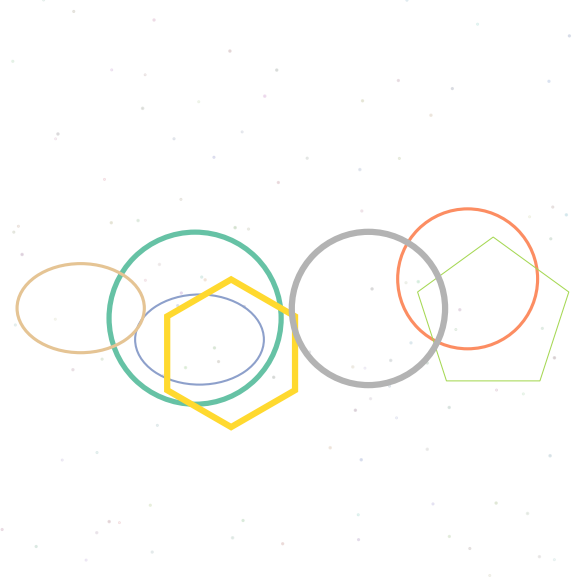[{"shape": "circle", "thickness": 2.5, "radius": 0.74, "center": [0.338, 0.448]}, {"shape": "circle", "thickness": 1.5, "radius": 0.61, "center": [0.81, 0.516]}, {"shape": "oval", "thickness": 1, "radius": 0.56, "center": [0.345, 0.411]}, {"shape": "pentagon", "thickness": 0.5, "radius": 0.69, "center": [0.854, 0.451]}, {"shape": "hexagon", "thickness": 3, "radius": 0.64, "center": [0.4, 0.387]}, {"shape": "oval", "thickness": 1.5, "radius": 0.55, "center": [0.14, 0.466]}, {"shape": "circle", "thickness": 3, "radius": 0.66, "center": [0.638, 0.465]}]